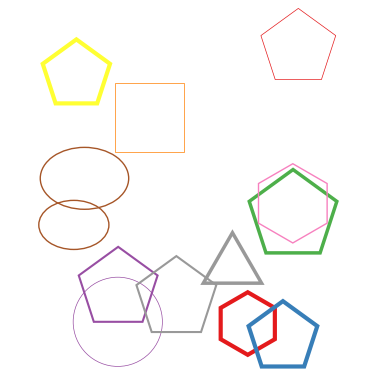[{"shape": "hexagon", "thickness": 3, "radius": 0.41, "center": [0.644, 0.16]}, {"shape": "pentagon", "thickness": 0.5, "radius": 0.51, "center": [0.775, 0.876]}, {"shape": "pentagon", "thickness": 3, "radius": 0.47, "center": [0.735, 0.124]}, {"shape": "pentagon", "thickness": 2.5, "radius": 0.6, "center": [0.761, 0.44]}, {"shape": "pentagon", "thickness": 1.5, "radius": 0.54, "center": [0.307, 0.251]}, {"shape": "circle", "thickness": 0.5, "radius": 0.58, "center": [0.306, 0.164]}, {"shape": "square", "thickness": 0.5, "radius": 0.45, "center": [0.389, 0.696]}, {"shape": "pentagon", "thickness": 3, "radius": 0.46, "center": [0.198, 0.806]}, {"shape": "oval", "thickness": 1, "radius": 0.57, "center": [0.219, 0.537]}, {"shape": "oval", "thickness": 1, "radius": 0.46, "center": [0.192, 0.416]}, {"shape": "hexagon", "thickness": 1, "radius": 0.51, "center": [0.761, 0.472]}, {"shape": "triangle", "thickness": 2.5, "radius": 0.44, "center": [0.604, 0.308]}, {"shape": "pentagon", "thickness": 1.5, "radius": 0.55, "center": [0.458, 0.226]}]